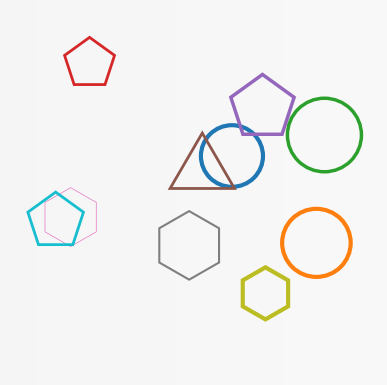[{"shape": "circle", "thickness": 3, "radius": 0.4, "center": [0.599, 0.595]}, {"shape": "circle", "thickness": 3, "radius": 0.44, "center": [0.817, 0.369]}, {"shape": "circle", "thickness": 2.5, "radius": 0.48, "center": [0.837, 0.649]}, {"shape": "pentagon", "thickness": 2, "radius": 0.34, "center": [0.231, 0.835]}, {"shape": "pentagon", "thickness": 2.5, "radius": 0.43, "center": [0.677, 0.721]}, {"shape": "triangle", "thickness": 2, "radius": 0.48, "center": [0.522, 0.558]}, {"shape": "hexagon", "thickness": 0.5, "radius": 0.38, "center": [0.182, 0.436]}, {"shape": "hexagon", "thickness": 1.5, "radius": 0.45, "center": [0.488, 0.363]}, {"shape": "hexagon", "thickness": 3, "radius": 0.34, "center": [0.685, 0.238]}, {"shape": "pentagon", "thickness": 2, "radius": 0.38, "center": [0.144, 0.426]}]